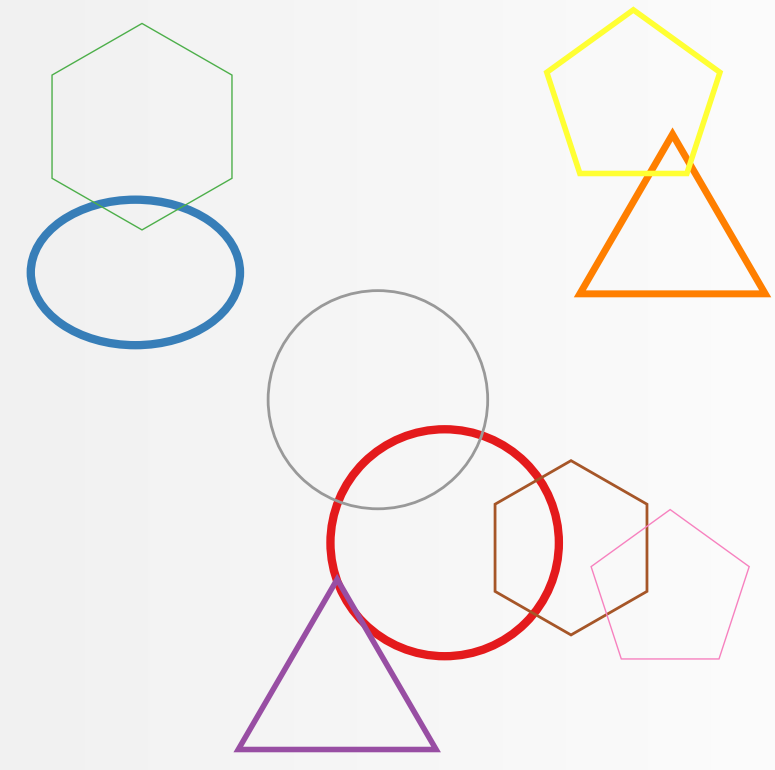[{"shape": "circle", "thickness": 3, "radius": 0.74, "center": [0.574, 0.295]}, {"shape": "oval", "thickness": 3, "radius": 0.67, "center": [0.175, 0.646]}, {"shape": "hexagon", "thickness": 0.5, "radius": 0.67, "center": [0.183, 0.835]}, {"shape": "triangle", "thickness": 2, "radius": 0.74, "center": [0.435, 0.1]}, {"shape": "triangle", "thickness": 2.5, "radius": 0.69, "center": [0.868, 0.687]}, {"shape": "pentagon", "thickness": 2, "radius": 0.59, "center": [0.817, 0.87]}, {"shape": "hexagon", "thickness": 1, "radius": 0.57, "center": [0.737, 0.289]}, {"shape": "pentagon", "thickness": 0.5, "radius": 0.54, "center": [0.865, 0.231]}, {"shape": "circle", "thickness": 1, "radius": 0.71, "center": [0.488, 0.481]}]